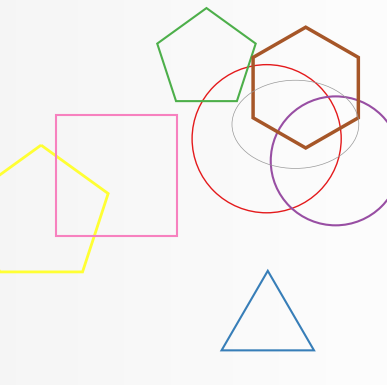[{"shape": "circle", "thickness": 1, "radius": 0.96, "center": [0.688, 0.64]}, {"shape": "triangle", "thickness": 1.5, "radius": 0.69, "center": [0.691, 0.159]}, {"shape": "pentagon", "thickness": 1.5, "radius": 0.67, "center": [0.533, 0.845]}, {"shape": "circle", "thickness": 1.5, "radius": 0.84, "center": [0.866, 0.582]}, {"shape": "pentagon", "thickness": 2, "radius": 0.91, "center": [0.106, 0.441]}, {"shape": "hexagon", "thickness": 2.5, "radius": 0.78, "center": [0.789, 0.772]}, {"shape": "square", "thickness": 1.5, "radius": 0.78, "center": [0.3, 0.544]}, {"shape": "oval", "thickness": 0.5, "radius": 0.82, "center": [0.762, 0.677]}]